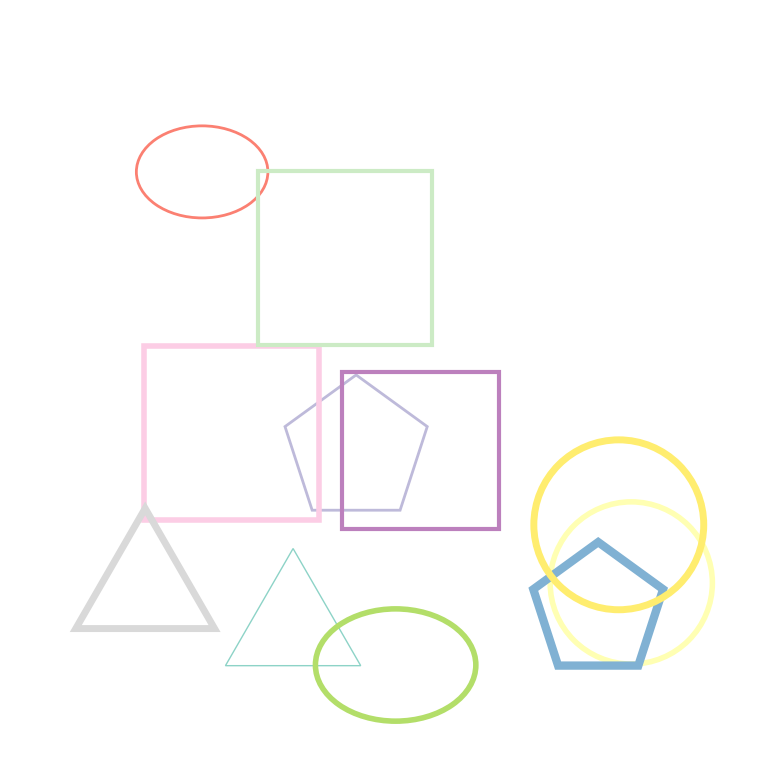[{"shape": "triangle", "thickness": 0.5, "radius": 0.51, "center": [0.381, 0.186]}, {"shape": "circle", "thickness": 2, "radius": 0.53, "center": [0.82, 0.243]}, {"shape": "pentagon", "thickness": 1, "radius": 0.49, "center": [0.463, 0.416]}, {"shape": "oval", "thickness": 1, "radius": 0.43, "center": [0.262, 0.777]}, {"shape": "pentagon", "thickness": 3, "radius": 0.44, "center": [0.777, 0.207]}, {"shape": "oval", "thickness": 2, "radius": 0.52, "center": [0.514, 0.136]}, {"shape": "square", "thickness": 2, "radius": 0.57, "center": [0.301, 0.438]}, {"shape": "triangle", "thickness": 2.5, "radius": 0.52, "center": [0.189, 0.236]}, {"shape": "square", "thickness": 1.5, "radius": 0.51, "center": [0.546, 0.414]}, {"shape": "square", "thickness": 1.5, "radius": 0.57, "center": [0.449, 0.665]}, {"shape": "circle", "thickness": 2.5, "radius": 0.55, "center": [0.804, 0.318]}]